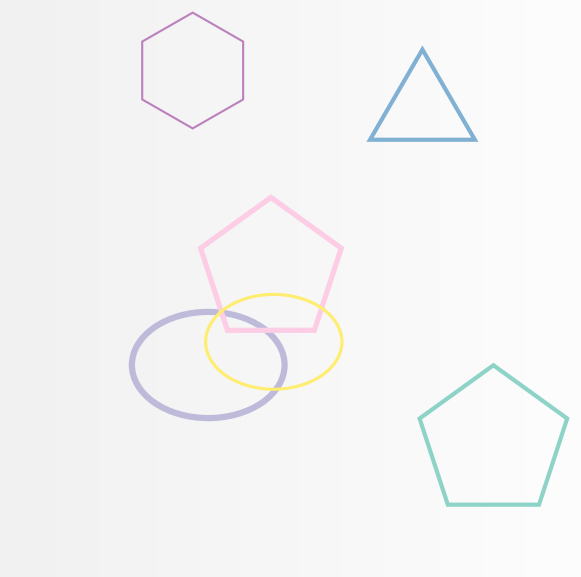[{"shape": "pentagon", "thickness": 2, "radius": 0.67, "center": [0.849, 0.233]}, {"shape": "oval", "thickness": 3, "radius": 0.66, "center": [0.358, 0.367]}, {"shape": "triangle", "thickness": 2, "radius": 0.52, "center": [0.727, 0.809]}, {"shape": "pentagon", "thickness": 2.5, "radius": 0.64, "center": [0.466, 0.53]}, {"shape": "hexagon", "thickness": 1, "radius": 0.5, "center": [0.331, 0.877]}, {"shape": "oval", "thickness": 1.5, "radius": 0.59, "center": [0.471, 0.407]}]